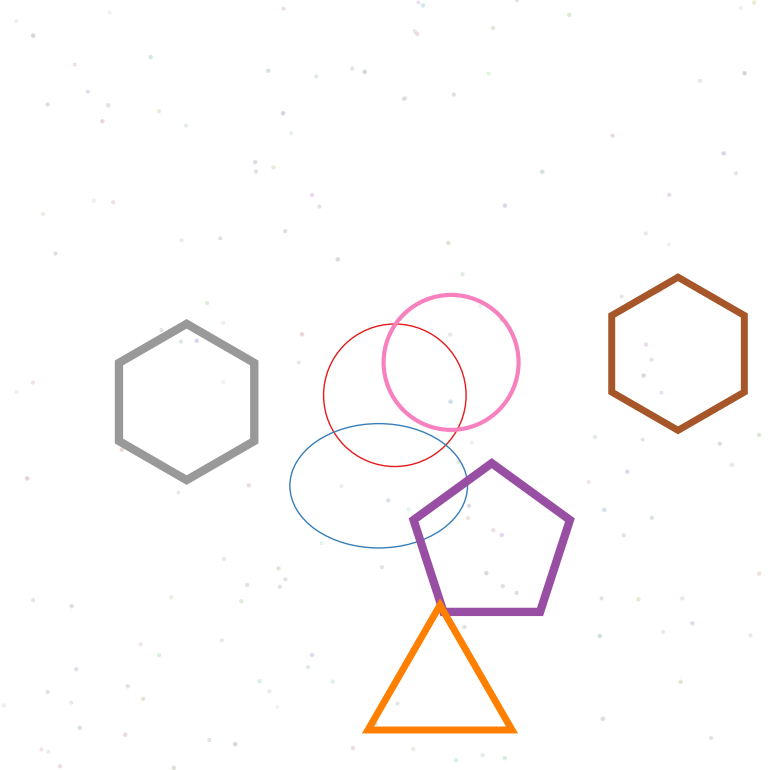[{"shape": "circle", "thickness": 0.5, "radius": 0.46, "center": [0.513, 0.487]}, {"shape": "oval", "thickness": 0.5, "radius": 0.58, "center": [0.492, 0.369]}, {"shape": "pentagon", "thickness": 3, "radius": 0.53, "center": [0.639, 0.292]}, {"shape": "triangle", "thickness": 2.5, "radius": 0.54, "center": [0.571, 0.106]}, {"shape": "hexagon", "thickness": 2.5, "radius": 0.5, "center": [0.881, 0.541]}, {"shape": "circle", "thickness": 1.5, "radius": 0.44, "center": [0.586, 0.529]}, {"shape": "hexagon", "thickness": 3, "radius": 0.51, "center": [0.242, 0.478]}]